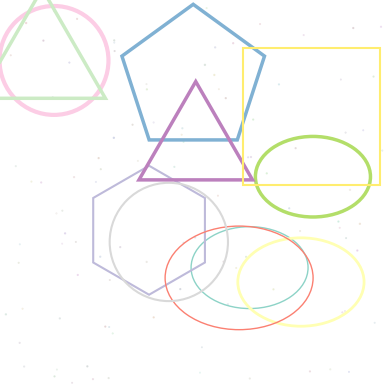[{"shape": "oval", "thickness": 1, "radius": 0.76, "center": [0.648, 0.305]}, {"shape": "oval", "thickness": 2, "radius": 0.82, "center": [0.782, 0.267]}, {"shape": "hexagon", "thickness": 1.5, "radius": 0.84, "center": [0.387, 0.402]}, {"shape": "oval", "thickness": 1, "radius": 0.96, "center": [0.621, 0.278]}, {"shape": "pentagon", "thickness": 2.5, "radius": 0.97, "center": [0.502, 0.794]}, {"shape": "oval", "thickness": 2.5, "radius": 0.75, "center": [0.813, 0.541]}, {"shape": "circle", "thickness": 3, "radius": 0.71, "center": [0.14, 0.843]}, {"shape": "circle", "thickness": 1.5, "radius": 0.77, "center": [0.438, 0.372]}, {"shape": "triangle", "thickness": 2.5, "radius": 0.85, "center": [0.508, 0.618]}, {"shape": "triangle", "thickness": 2.5, "radius": 0.95, "center": [0.109, 0.84]}, {"shape": "square", "thickness": 1.5, "radius": 0.89, "center": [0.809, 0.696]}]